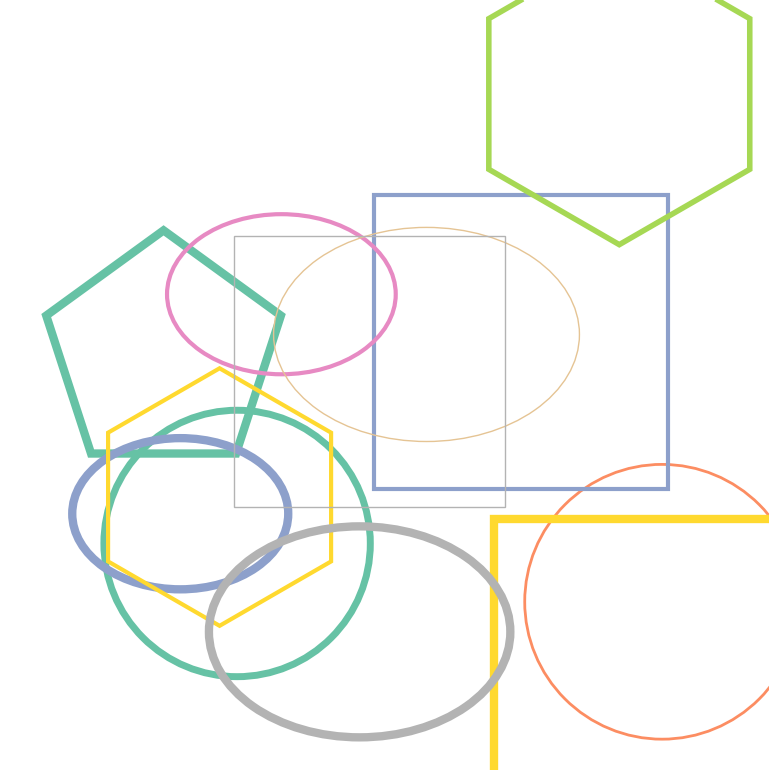[{"shape": "pentagon", "thickness": 3, "radius": 0.8, "center": [0.212, 0.541]}, {"shape": "circle", "thickness": 2.5, "radius": 0.86, "center": [0.308, 0.294]}, {"shape": "circle", "thickness": 1, "radius": 0.89, "center": [0.86, 0.218]}, {"shape": "oval", "thickness": 3, "radius": 0.7, "center": [0.234, 0.333]}, {"shape": "square", "thickness": 1.5, "radius": 0.95, "center": [0.676, 0.556]}, {"shape": "oval", "thickness": 1.5, "radius": 0.74, "center": [0.365, 0.618]}, {"shape": "hexagon", "thickness": 2, "radius": 0.98, "center": [0.804, 0.878]}, {"shape": "square", "thickness": 3, "radius": 0.91, "center": [0.825, 0.143]}, {"shape": "hexagon", "thickness": 1.5, "radius": 0.84, "center": [0.285, 0.354]}, {"shape": "oval", "thickness": 0.5, "radius": 0.99, "center": [0.554, 0.566]}, {"shape": "oval", "thickness": 3, "radius": 0.98, "center": [0.467, 0.179]}, {"shape": "square", "thickness": 0.5, "radius": 0.88, "center": [0.48, 0.517]}]